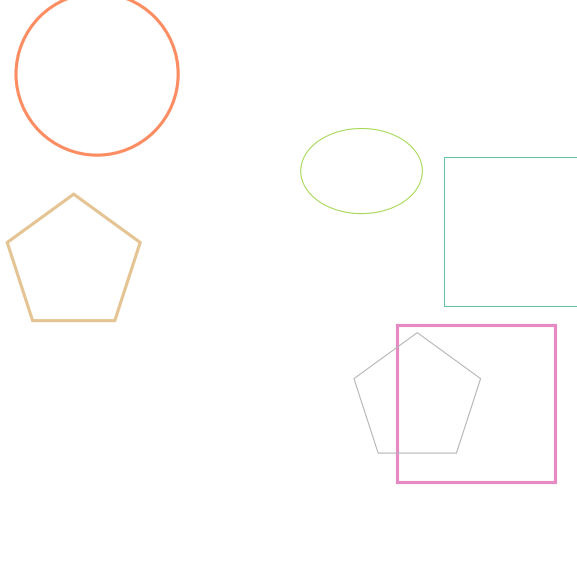[{"shape": "square", "thickness": 0.5, "radius": 0.65, "center": [0.899, 0.598]}, {"shape": "circle", "thickness": 1.5, "radius": 0.7, "center": [0.168, 0.871]}, {"shape": "square", "thickness": 1.5, "radius": 0.68, "center": [0.824, 0.301]}, {"shape": "oval", "thickness": 0.5, "radius": 0.53, "center": [0.626, 0.703]}, {"shape": "pentagon", "thickness": 1.5, "radius": 0.61, "center": [0.128, 0.542]}, {"shape": "pentagon", "thickness": 0.5, "radius": 0.58, "center": [0.723, 0.308]}]